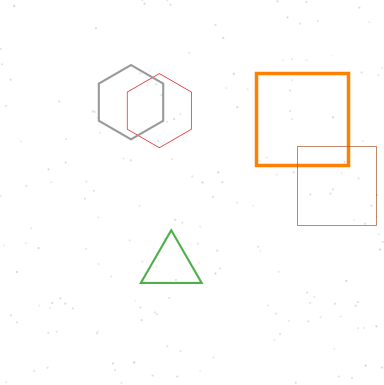[{"shape": "hexagon", "thickness": 0.5, "radius": 0.48, "center": [0.414, 0.713]}, {"shape": "triangle", "thickness": 1.5, "radius": 0.46, "center": [0.445, 0.311]}, {"shape": "square", "thickness": 2.5, "radius": 0.59, "center": [0.785, 0.691]}, {"shape": "square", "thickness": 0.5, "radius": 0.51, "center": [0.874, 0.518]}, {"shape": "hexagon", "thickness": 1.5, "radius": 0.48, "center": [0.34, 0.735]}]